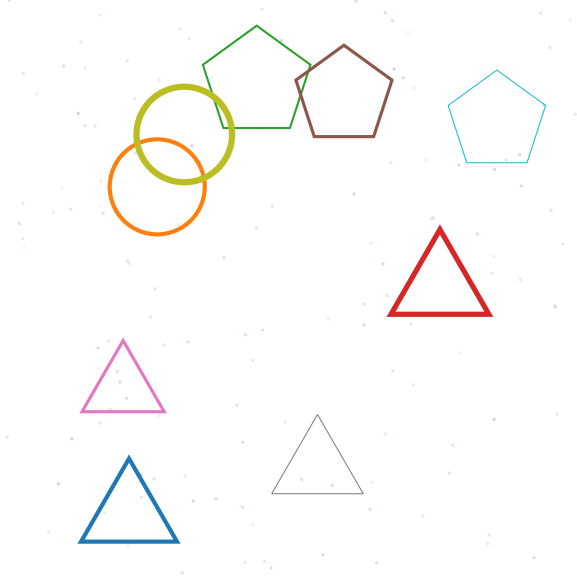[{"shape": "triangle", "thickness": 2, "radius": 0.48, "center": [0.223, 0.109]}, {"shape": "circle", "thickness": 2, "radius": 0.41, "center": [0.272, 0.676]}, {"shape": "pentagon", "thickness": 1, "radius": 0.49, "center": [0.444, 0.857]}, {"shape": "triangle", "thickness": 2.5, "radius": 0.49, "center": [0.762, 0.504]}, {"shape": "pentagon", "thickness": 1.5, "radius": 0.44, "center": [0.596, 0.833]}, {"shape": "triangle", "thickness": 1.5, "radius": 0.41, "center": [0.213, 0.327]}, {"shape": "triangle", "thickness": 0.5, "radius": 0.46, "center": [0.55, 0.19]}, {"shape": "circle", "thickness": 3, "radius": 0.41, "center": [0.319, 0.766]}, {"shape": "pentagon", "thickness": 0.5, "radius": 0.44, "center": [0.86, 0.789]}]